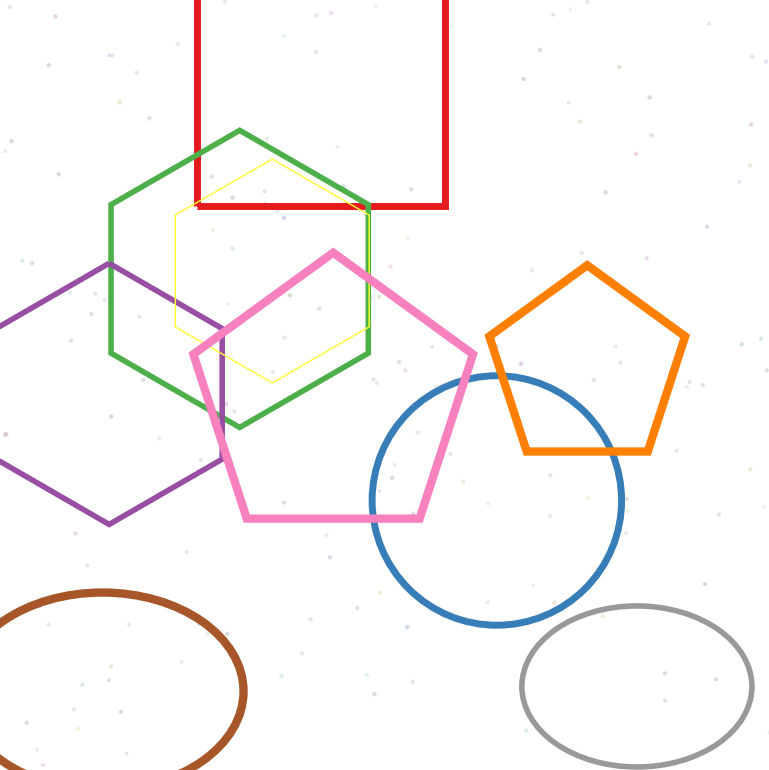[{"shape": "square", "thickness": 2.5, "radius": 0.8, "center": [0.417, 0.893]}, {"shape": "circle", "thickness": 2.5, "radius": 0.81, "center": [0.645, 0.35]}, {"shape": "hexagon", "thickness": 2, "radius": 0.96, "center": [0.311, 0.638]}, {"shape": "hexagon", "thickness": 2, "radius": 0.85, "center": [0.142, 0.488]}, {"shape": "pentagon", "thickness": 3, "radius": 0.67, "center": [0.763, 0.522]}, {"shape": "hexagon", "thickness": 0.5, "radius": 0.73, "center": [0.354, 0.648]}, {"shape": "oval", "thickness": 3, "radius": 0.92, "center": [0.133, 0.102]}, {"shape": "pentagon", "thickness": 3, "radius": 0.95, "center": [0.433, 0.481]}, {"shape": "oval", "thickness": 2, "radius": 0.75, "center": [0.827, 0.108]}]